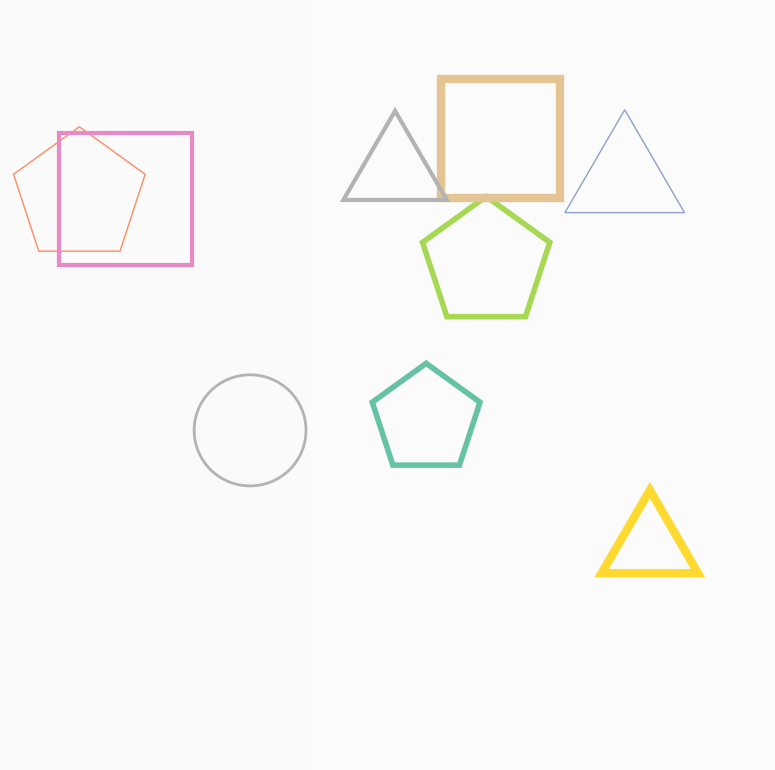[{"shape": "pentagon", "thickness": 2, "radius": 0.37, "center": [0.55, 0.455]}, {"shape": "pentagon", "thickness": 0.5, "radius": 0.45, "center": [0.102, 0.746]}, {"shape": "triangle", "thickness": 0.5, "radius": 0.45, "center": [0.806, 0.768]}, {"shape": "square", "thickness": 1.5, "radius": 0.43, "center": [0.162, 0.741]}, {"shape": "pentagon", "thickness": 2, "radius": 0.43, "center": [0.627, 0.659]}, {"shape": "triangle", "thickness": 3, "radius": 0.36, "center": [0.838, 0.292]}, {"shape": "square", "thickness": 3, "radius": 0.39, "center": [0.646, 0.82]}, {"shape": "triangle", "thickness": 1.5, "radius": 0.39, "center": [0.51, 0.779]}, {"shape": "circle", "thickness": 1, "radius": 0.36, "center": [0.323, 0.441]}]